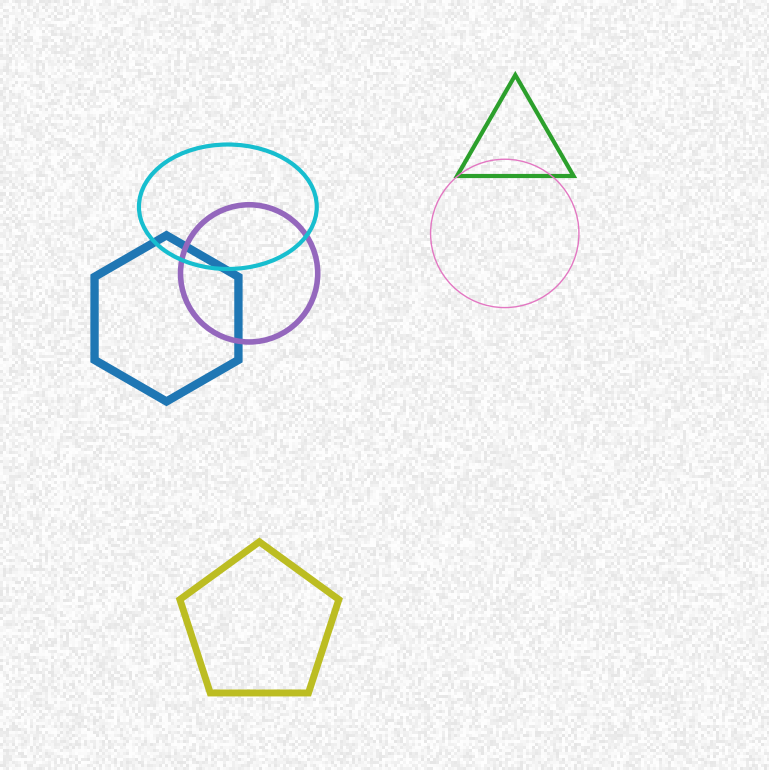[{"shape": "hexagon", "thickness": 3, "radius": 0.54, "center": [0.216, 0.586]}, {"shape": "triangle", "thickness": 1.5, "radius": 0.44, "center": [0.669, 0.815]}, {"shape": "circle", "thickness": 2, "radius": 0.45, "center": [0.324, 0.645]}, {"shape": "circle", "thickness": 0.5, "radius": 0.48, "center": [0.656, 0.697]}, {"shape": "pentagon", "thickness": 2.5, "radius": 0.54, "center": [0.337, 0.188]}, {"shape": "oval", "thickness": 1.5, "radius": 0.58, "center": [0.296, 0.732]}]